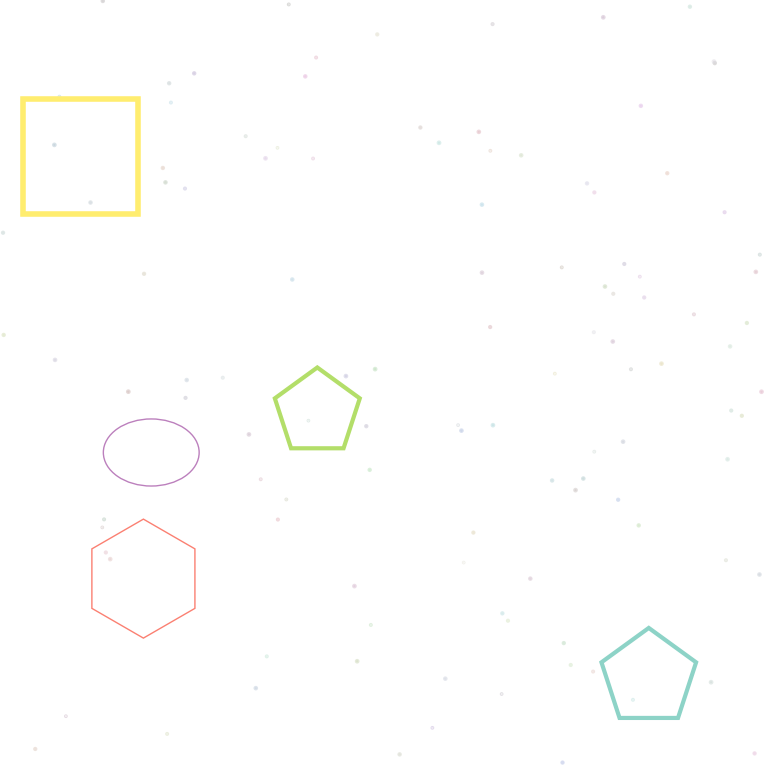[{"shape": "pentagon", "thickness": 1.5, "radius": 0.32, "center": [0.843, 0.12]}, {"shape": "hexagon", "thickness": 0.5, "radius": 0.39, "center": [0.186, 0.249]}, {"shape": "pentagon", "thickness": 1.5, "radius": 0.29, "center": [0.412, 0.465]}, {"shape": "oval", "thickness": 0.5, "radius": 0.31, "center": [0.196, 0.412]}, {"shape": "square", "thickness": 2, "radius": 0.37, "center": [0.105, 0.797]}]